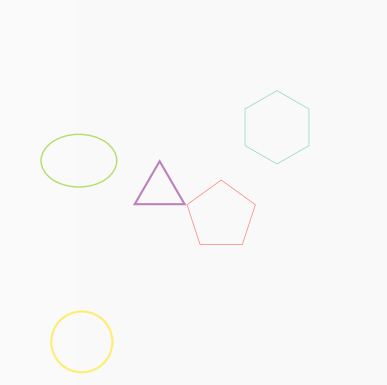[{"shape": "hexagon", "thickness": 0.5, "radius": 0.48, "center": [0.715, 0.669]}, {"shape": "pentagon", "thickness": 0.5, "radius": 0.46, "center": [0.571, 0.44]}, {"shape": "oval", "thickness": 1, "radius": 0.49, "center": [0.204, 0.583]}, {"shape": "triangle", "thickness": 1.5, "radius": 0.37, "center": [0.412, 0.507]}, {"shape": "circle", "thickness": 1.5, "radius": 0.39, "center": [0.211, 0.112]}]